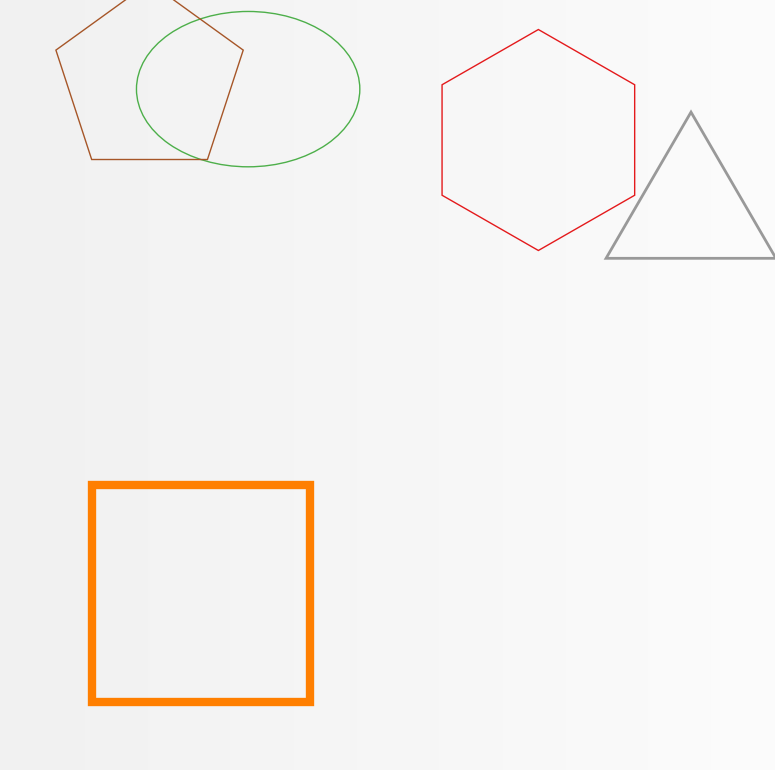[{"shape": "hexagon", "thickness": 0.5, "radius": 0.72, "center": [0.695, 0.818]}, {"shape": "oval", "thickness": 0.5, "radius": 0.72, "center": [0.32, 0.884]}, {"shape": "square", "thickness": 3, "radius": 0.7, "center": [0.259, 0.229]}, {"shape": "pentagon", "thickness": 0.5, "radius": 0.64, "center": [0.193, 0.896]}, {"shape": "triangle", "thickness": 1, "radius": 0.63, "center": [0.892, 0.728]}]